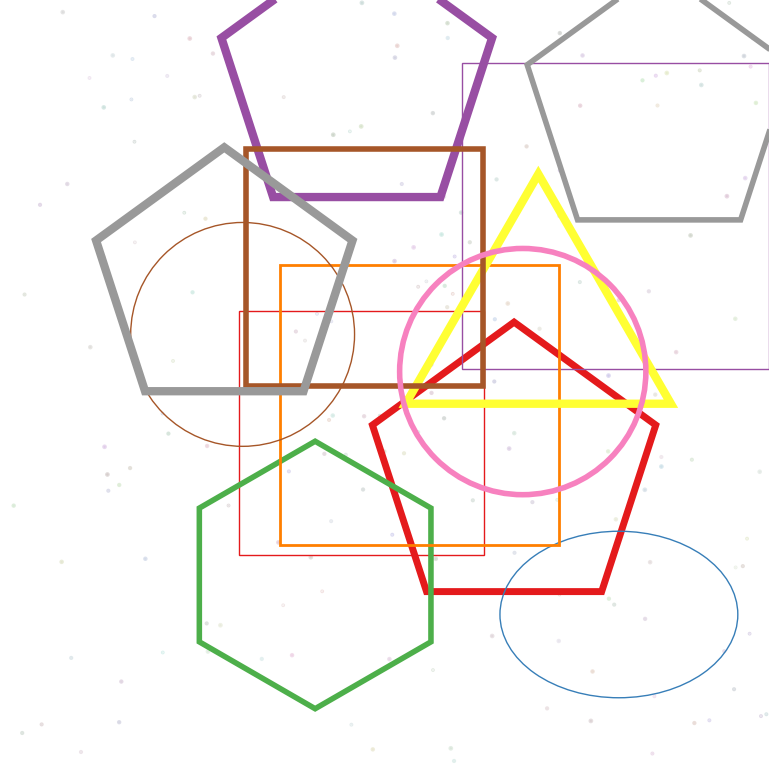[{"shape": "pentagon", "thickness": 2.5, "radius": 0.97, "center": [0.668, 0.388]}, {"shape": "square", "thickness": 0.5, "radius": 0.79, "center": [0.469, 0.438]}, {"shape": "oval", "thickness": 0.5, "radius": 0.77, "center": [0.804, 0.202]}, {"shape": "hexagon", "thickness": 2, "radius": 0.87, "center": [0.409, 0.253]}, {"shape": "square", "thickness": 0.5, "radius": 1.0, "center": [0.799, 0.719]}, {"shape": "pentagon", "thickness": 3, "radius": 0.92, "center": [0.463, 0.894]}, {"shape": "square", "thickness": 1, "radius": 0.91, "center": [0.545, 0.474]}, {"shape": "triangle", "thickness": 3, "radius": 0.99, "center": [0.699, 0.575]}, {"shape": "circle", "thickness": 0.5, "radius": 0.73, "center": [0.315, 0.566]}, {"shape": "square", "thickness": 2, "radius": 0.77, "center": [0.474, 0.652]}, {"shape": "circle", "thickness": 2, "radius": 0.8, "center": [0.679, 0.517]}, {"shape": "pentagon", "thickness": 3, "radius": 0.88, "center": [0.291, 0.634]}, {"shape": "pentagon", "thickness": 2, "radius": 0.9, "center": [0.856, 0.86]}]